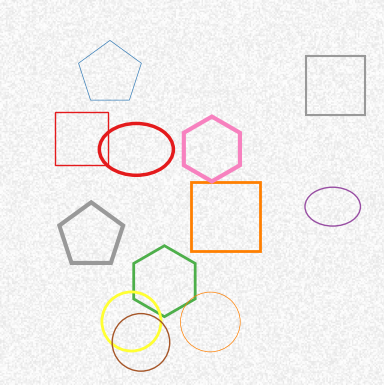[{"shape": "square", "thickness": 1, "radius": 0.34, "center": [0.211, 0.64]}, {"shape": "oval", "thickness": 2.5, "radius": 0.48, "center": [0.354, 0.612]}, {"shape": "pentagon", "thickness": 0.5, "radius": 0.43, "center": [0.286, 0.809]}, {"shape": "hexagon", "thickness": 2, "radius": 0.46, "center": [0.427, 0.27]}, {"shape": "oval", "thickness": 1, "radius": 0.36, "center": [0.864, 0.463]}, {"shape": "circle", "thickness": 0.5, "radius": 0.39, "center": [0.546, 0.164]}, {"shape": "square", "thickness": 2, "radius": 0.45, "center": [0.585, 0.437]}, {"shape": "circle", "thickness": 2, "radius": 0.38, "center": [0.341, 0.165]}, {"shape": "circle", "thickness": 1, "radius": 0.37, "center": [0.366, 0.111]}, {"shape": "hexagon", "thickness": 3, "radius": 0.42, "center": [0.55, 0.613]}, {"shape": "pentagon", "thickness": 3, "radius": 0.44, "center": [0.237, 0.387]}, {"shape": "square", "thickness": 1.5, "radius": 0.39, "center": [0.871, 0.778]}]